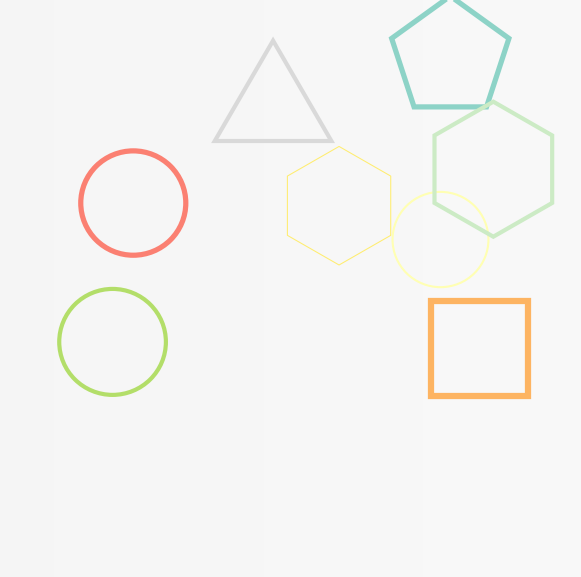[{"shape": "pentagon", "thickness": 2.5, "radius": 0.53, "center": [0.775, 0.9]}, {"shape": "circle", "thickness": 1, "radius": 0.41, "center": [0.758, 0.584]}, {"shape": "circle", "thickness": 2.5, "radius": 0.45, "center": [0.229, 0.648]}, {"shape": "square", "thickness": 3, "radius": 0.42, "center": [0.825, 0.396]}, {"shape": "circle", "thickness": 2, "radius": 0.46, "center": [0.194, 0.407]}, {"shape": "triangle", "thickness": 2, "radius": 0.58, "center": [0.47, 0.813]}, {"shape": "hexagon", "thickness": 2, "radius": 0.58, "center": [0.849, 0.706]}, {"shape": "hexagon", "thickness": 0.5, "radius": 0.51, "center": [0.583, 0.643]}]